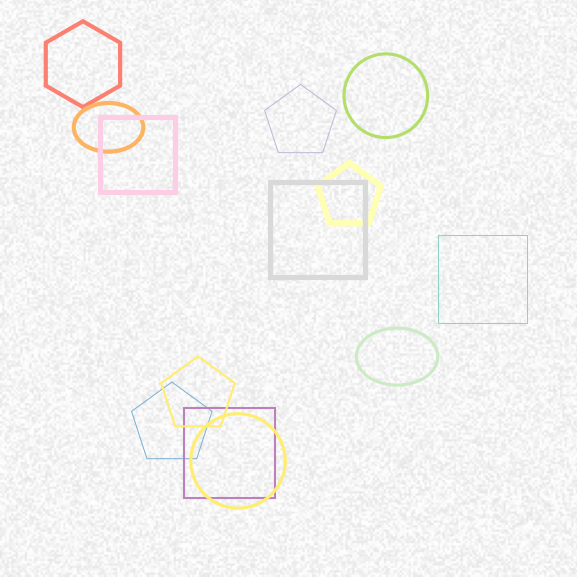[{"shape": "square", "thickness": 0.5, "radius": 0.38, "center": [0.835, 0.516]}, {"shape": "pentagon", "thickness": 3, "radius": 0.29, "center": [0.605, 0.659]}, {"shape": "pentagon", "thickness": 0.5, "radius": 0.33, "center": [0.52, 0.788]}, {"shape": "hexagon", "thickness": 2, "radius": 0.37, "center": [0.144, 0.888]}, {"shape": "pentagon", "thickness": 0.5, "radius": 0.37, "center": [0.298, 0.264]}, {"shape": "oval", "thickness": 2, "radius": 0.3, "center": [0.188, 0.779]}, {"shape": "circle", "thickness": 1.5, "radius": 0.36, "center": [0.668, 0.833]}, {"shape": "square", "thickness": 2.5, "radius": 0.33, "center": [0.237, 0.732]}, {"shape": "square", "thickness": 2.5, "radius": 0.41, "center": [0.55, 0.601]}, {"shape": "square", "thickness": 1, "radius": 0.39, "center": [0.397, 0.215]}, {"shape": "oval", "thickness": 1.5, "radius": 0.35, "center": [0.688, 0.382]}, {"shape": "circle", "thickness": 1.5, "radius": 0.41, "center": [0.412, 0.201]}, {"shape": "pentagon", "thickness": 1, "radius": 0.34, "center": [0.343, 0.315]}]